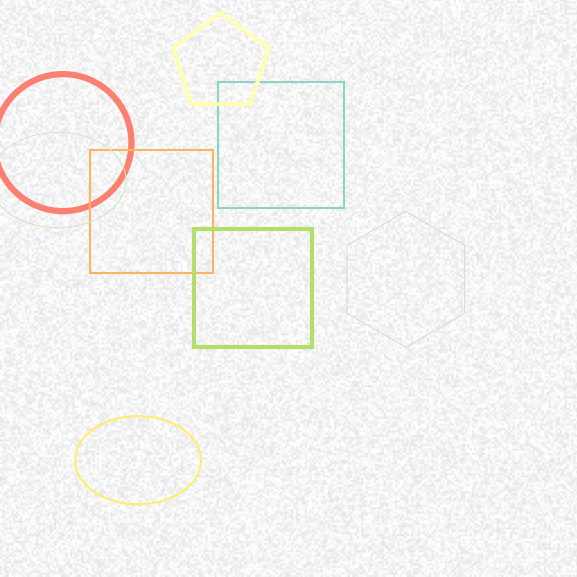[{"shape": "square", "thickness": 1, "radius": 0.55, "center": [0.487, 0.747]}, {"shape": "pentagon", "thickness": 2, "radius": 0.43, "center": [0.382, 0.889]}, {"shape": "circle", "thickness": 3, "radius": 0.59, "center": [0.109, 0.752]}, {"shape": "square", "thickness": 1, "radius": 0.53, "center": [0.262, 0.632]}, {"shape": "square", "thickness": 2, "radius": 0.51, "center": [0.437, 0.501]}, {"shape": "hexagon", "thickness": 0.5, "radius": 0.59, "center": [0.703, 0.516]}, {"shape": "oval", "thickness": 0.5, "radius": 0.59, "center": [0.1, 0.687]}, {"shape": "oval", "thickness": 1, "radius": 0.55, "center": [0.239, 0.202]}]